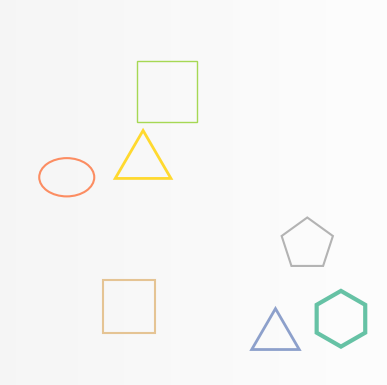[{"shape": "hexagon", "thickness": 3, "radius": 0.36, "center": [0.88, 0.172]}, {"shape": "oval", "thickness": 1.5, "radius": 0.36, "center": [0.172, 0.54]}, {"shape": "triangle", "thickness": 2, "radius": 0.35, "center": [0.711, 0.128]}, {"shape": "square", "thickness": 1, "radius": 0.39, "center": [0.431, 0.763]}, {"shape": "triangle", "thickness": 2, "radius": 0.42, "center": [0.369, 0.578]}, {"shape": "square", "thickness": 1.5, "radius": 0.34, "center": [0.333, 0.204]}, {"shape": "pentagon", "thickness": 1.5, "radius": 0.35, "center": [0.793, 0.366]}]